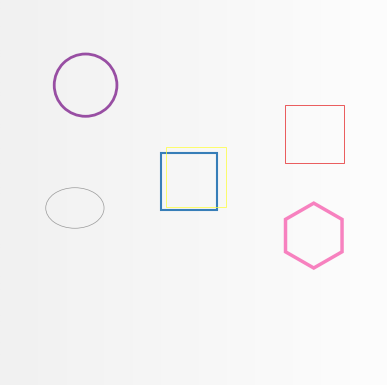[{"shape": "square", "thickness": 0.5, "radius": 0.38, "center": [0.811, 0.652]}, {"shape": "square", "thickness": 1.5, "radius": 0.37, "center": [0.488, 0.529]}, {"shape": "circle", "thickness": 2, "radius": 0.4, "center": [0.221, 0.779]}, {"shape": "square", "thickness": 0.5, "radius": 0.39, "center": [0.505, 0.54]}, {"shape": "hexagon", "thickness": 2.5, "radius": 0.42, "center": [0.81, 0.388]}, {"shape": "oval", "thickness": 0.5, "radius": 0.38, "center": [0.193, 0.46]}]